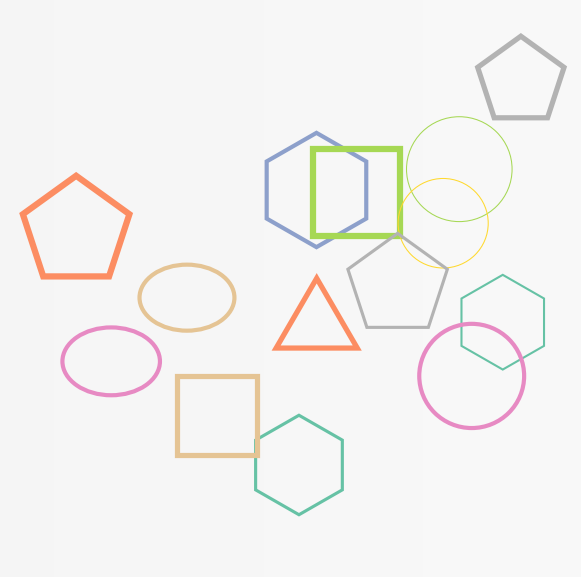[{"shape": "hexagon", "thickness": 1, "radius": 0.41, "center": [0.865, 0.441]}, {"shape": "hexagon", "thickness": 1.5, "radius": 0.43, "center": [0.514, 0.194]}, {"shape": "triangle", "thickness": 2.5, "radius": 0.4, "center": [0.545, 0.437]}, {"shape": "pentagon", "thickness": 3, "radius": 0.48, "center": [0.131, 0.598]}, {"shape": "hexagon", "thickness": 2, "radius": 0.49, "center": [0.544, 0.67]}, {"shape": "oval", "thickness": 2, "radius": 0.42, "center": [0.191, 0.373]}, {"shape": "circle", "thickness": 2, "radius": 0.45, "center": [0.812, 0.348]}, {"shape": "circle", "thickness": 0.5, "radius": 0.45, "center": [0.79, 0.706]}, {"shape": "square", "thickness": 3, "radius": 0.38, "center": [0.613, 0.666]}, {"shape": "circle", "thickness": 0.5, "radius": 0.39, "center": [0.762, 0.613]}, {"shape": "square", "thickness": 2.5, "radius": 0.34, "center": [0.373, 0.28]}, {"shape": "oval", "thickness": 2, "radius": 0.41, "center": [0.322, 0.484]}, {"shape": "pentagon", "thickness": 1.5, "radius": 0.45, "center": [0.684, 0.505]}, {"shape": "pentagon", "thickness": 2.5, "radius": 0.39, "center": [0.896, 0.858]}]